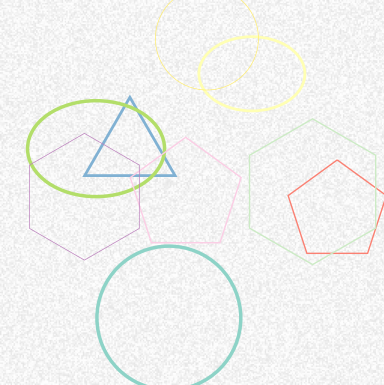[{"shape": "circle", "thickness": 2.5, "radius": 0.93, "center": [0.439, 0.174]}, {"shape": "oval", "thickness": 2, "radius": 0.69, "center": [0.654, 0.808]}, {"shape": "pentagon", "thickness": 1, "radius": 0.67, "center": [0.876, 0.45]}, {"shape": "triangle", "thickness": 2, "radius": 0.68, "center": [0.337, 0.612]}, {"shape": "oval", "thickness": 2.5, "radius": 0.89, "center": [0.249, 0.614]}, {"shape": "pentagon", "thickness": 1, "radius": 0.76, "center": [0.482, 0.492]}, {"shape": "hexagon", "thickness": 0.5, "radius": 0.82, "center": [0.219, 0.489]}, {"shape": "hexagon", "thickness": 1, "radius": 0.95, "center": [0.812, 0.502]}, {"shape": "circle", "thickness": 0.5, "radius": 0.67, "center": [0.537, 0.9]}]